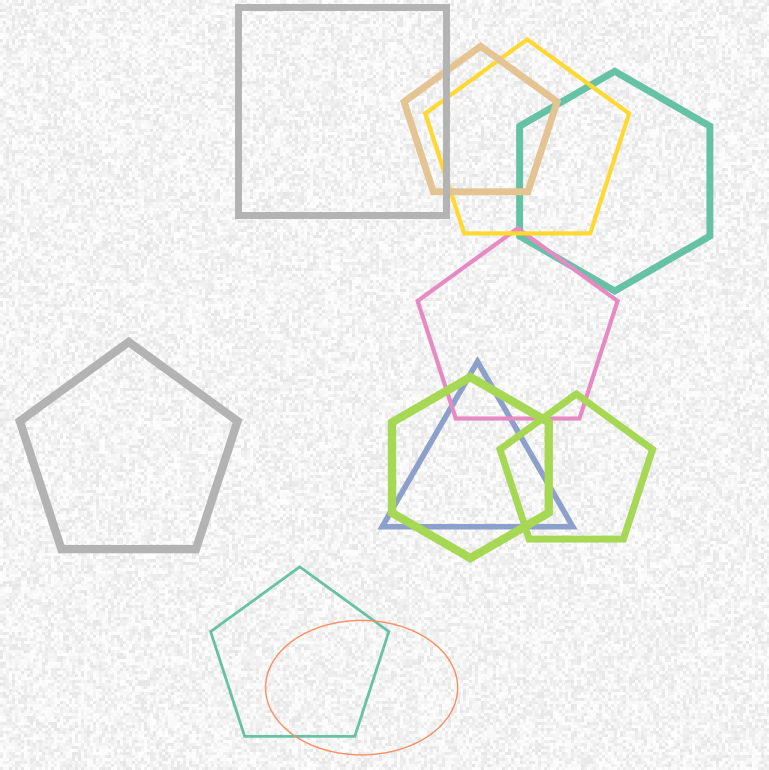[{"shape": "pentagon", "thickness": 1, "radius": 0.61, "center": [0.389, 0.142]}, {"shape": "hexagon", "thickness": 2.5, "radius": 0.71, "center": [0.798, 0.765]}, {"shape": "oval", "thickness": 0.5, "radius": 0.62, "center": [0.47, 0.107]}, {"shape": "triangle", "thickness": 2, "radius": 0.71, "center": [0.62, 0.387]}, {"shape": "pentagon", "thickness": 1.5, "radius": 0.68, "center": [0.672, 0.567]}, {"shape": "hexagon", "thickness": 3, "radius": 0.59, "center": [0.611, 0.393]}, {"shape": "pentagon", "thickness": 2.5, "radius": 0.52, "center": [0.748, 0.384]}, {"shape": "pentagon", "thickness": 1.5, "radius": 0.7, "center": [0.685, 0.81]}, {"shape": "pentagon", "thickness": 2.5, "radius": 0.52, "center": [0.624, 0.835]}, {"shape": "pentagon", "thickness": 3, "radius": 0.74, "center": [0.167, 0.407]}, {"shape": "square", "thickness": 2.5, "radius": 0.68, "center": [0.444, 0.856]}]